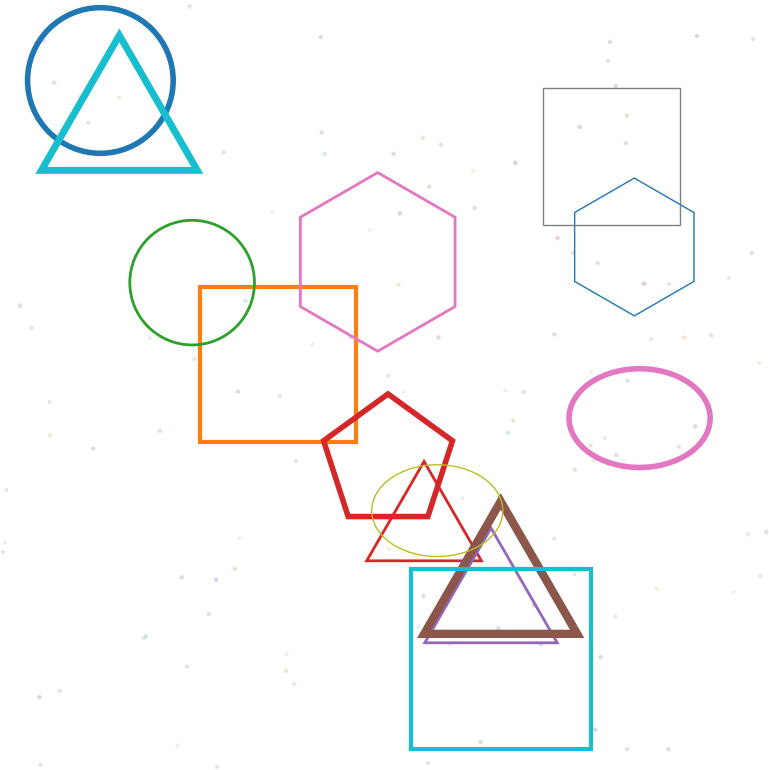[{"shape": "hexagon", "thickness": 0.5, "radius": 0.45, "center": [0.824, 0.679]}, {"shape": "circle", "thickness": 2, "radius": 0.47, "center": [0.13, 0.895]}, {"shape": "square", "thickness": 1.5, "radius": 0.5, "center": [0.361, 0.526]}, {"shape": "circle", "thickness": 1, "radius": 0.4, "center": [0.25, 0.633]}, {"shape": "pentagon", "thickness": 2, "radius": 0.44, "center": [0.504, 0.4]}, {"shape": "triangle", "thickness": 1, "radius": 0.43, "center": [0.551, 0.315]}, {"shape": "triangle", "thickness": 1, "radius": 0.5, "center": [0.638, 0.215]}, {"shape": "triangle", "thickness": 3, "radius": 0.57, "center": [0.65, 0.234]}, {"shape": "oval", "thickness": 2, "radius": 0.46, "center": [0.831, 0.457]}, {"shape": "hexagon", "thickness": 1, "radius": 0.58, "center": [0.491, 0.66]}, {"shape": "square", "thickness": 0.5, "radius": 0.45, "center": [0.794, 0.797]}, {"shape": "oval", "thickness": 0.5, "radius": 0.43, "center": [0.568, 0.337]}, {"shape": "square", "thickness": 1.5, "radius": 0.59, "center": [0.65, 0.144]}, {"shape": "triangle", "thickness": 2.5, "radius": 0.58, "center": [0.155, 0.837]}]